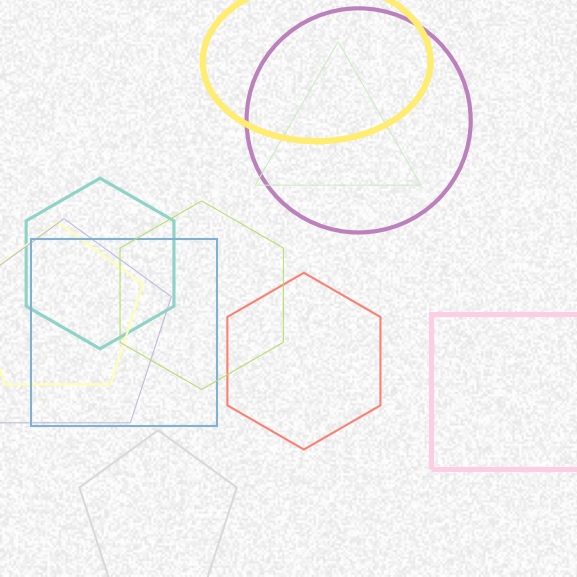[{"shape": "hexagon", "thickness": 1.5, "radius": 0.74, "center": [0.173, 0.543]}, {"shape": "pentagon", "thickness": 1, "radius": 0.78, "center": [0.1, 0.459]}, {"shape": "pentagon", "thickness": 0.5, "radius": 0.98, "center": [0.111, 0.425]}, {"shape": "hexagon", "thickness": 1, "radius": 0.77, "center": [0.526, 0.374]}, {"shape": "square", "thickness": 1, "radius": 0.81, "center": [0.215, 0.423]}, {"shape": "hexagon", "thickness": 0.5, "radius": 0.82, "center": [0.349, 0.488]}, {"shape": "square", "thickness": 2.5, "radius": 0.67, "center": [0.88, 0.321]}, {"shape": "pentagon", "thickness": 1, "radius": 0.72, "center": [0.274, 0.111]}, {"shape": "circle", "thickness": 2, "radius": 0.97, "center": [0.621, 0.791]}, {"shape": "triangle", "thickness": 0.5, "radius": 0.83, "center": [0.585, 0.761]}, {"shape": "oval", "thickness": 3, "radius": 0.99, "center": [0.548, 0.893]}]